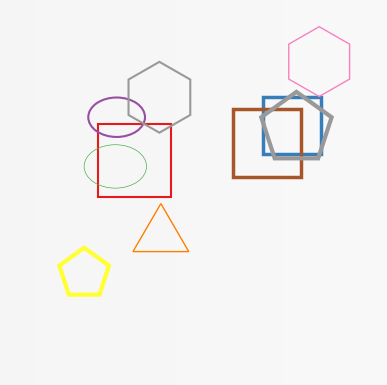[{"shape": "square", "thickness": 1.5, "radius": 0.47, "center": [0.347, 0.583]}, {"shape": "square", "thickness": 2.5, "radius": 0.37, "center": [0.753, 0.674]}, {"shape": "oval", "thickness": 0.5, "radius": 0.4, "center": [0.298, 0.568]}, {"shape": "oval", "thickness": 1.5, "radius": 0.37, "center": [0.301, 0.696]}, {"shape": "triangle", "thickness": 1, "radius": 0.42, "center": [0.415, 0.388]}, {"shape": "pentagon", "thickness": 3, "radius": 0.34, "center": [0.217, 0.289]}, {"shape": "square", "thickness": 2.5, "radius": 0.44, "center": [0.689, 0.628]}, {"shape": "hexagon", "thickness": 1, "radius": 0.45, "center": [0.824, 0.84]}, {"shape": "pentagon", "thickness": 3, "radius": 0.48, "center": [0.765, 0.666]}, {"shape": "hexagon", "thickness": 1.5, "radius": 0.46, "center": [0.411, 0.747]}]